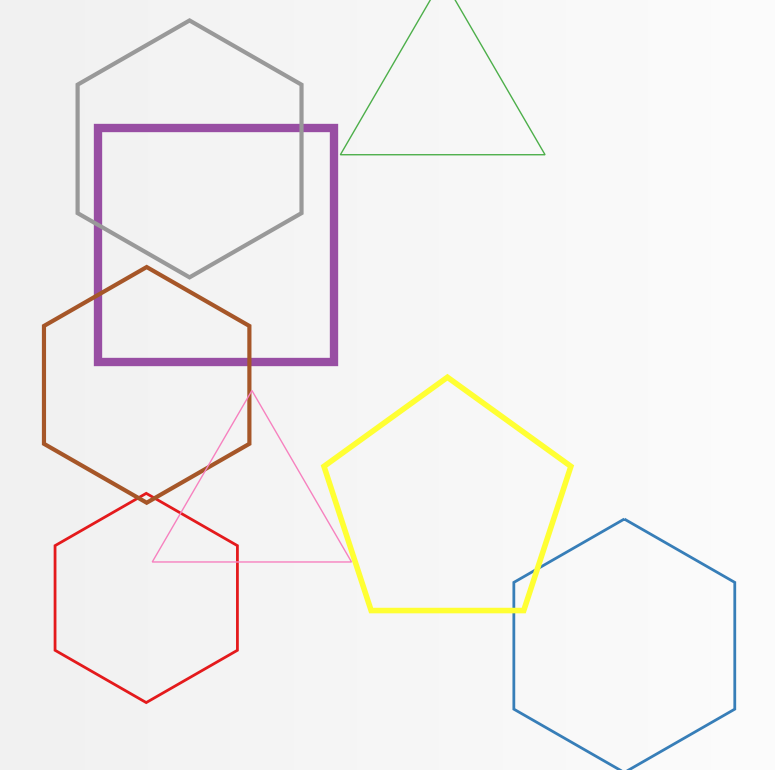[{"shape": "hexagon", "thickness": 1, "radius": 0.68, "center": [0.189, 0.223]}, {"shape": "hexagon", "thickness": 1, "radius": 0.82, "center": [0.806, 0.161]}, {"shape": "triangle", "thickness": 0.5, "radius": 0.76, "center": [0.571, 0.875]}, {"shape": "square", "thickness": 3, "radius": 0.76, "center": [0.278, 0.682]}, {"shape": "pentagon", "thickness": 2, "radius": 0.84, "center": [0.577, 0.343]}, {"shape": "hexagon", "thickness": 1.5, "radius": 0.77, "center": [0.189, 0.5]}, {"shape": "triangle", "thickness": 0.5, "radius": 0.74, "center": [0.325, 0.344]}, {"shape": "hexagon", "thickness": 1.5, "radius": 0.83, "center": [0.245, 0.807]}]